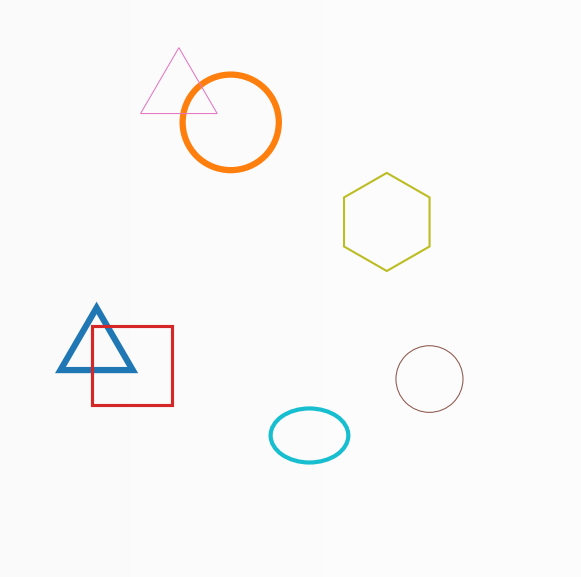[{"shape": "triangle", "thickness": 3, "radius": 0.36, "center": [0.166, 0.394]}, {"shape": "circle", "thickness": 3, "radius": 0.41, "center": [0.397, 0.787]}, {"shape": "square", "thickness": 1.5, "radius": 0.34, "center": [0.227, 0.366]}, {"shape": "circle", "thickness": 0.5, "radius": 0.29, "center": [0.739, 0.343]}, {"shape": "triangle", "thickness": 0.5, "radius": 0.38, "center": [0.308, 0.841]}, {"shape": "hexagon", "thickness": 1, "radius": 0.42, "center": [0.665, 0.615]}, {"shape": "oval", "thickness": 2, "radius": 0.33, "center": [0.532, 0.245]}]